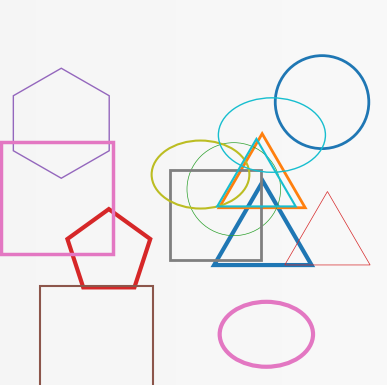[{"shape": "triangle", "thickness": 3, "radius": 0.73, "center": [0.678, 0.384]}, {"shape": "circle", "thickness": 2, "radius": 0.6, "center": [0.831, 0.735]}, {"shape": "triangle", "thickness": 2, "radius": 0.64, "center": [0.677, 0.525]}, {"shape": "circle", "thickness": 0.5, "radius": 0.6, "center": [0.603, 0.509]}, {"shape": "triangle", "thickness": 0.5, "radius": 0.64, "center": [0.845, 0.375]}, {"shape": "pentagon", "thickness": 3, "radius": 0.56, "center": [0.281, 0.344]}, {"shape": "hexagon", "thickness": 1, "radius": 0.71, "center": [0.158, 0.68]}, {"shape": "square", "thickness": 1.5, "radius": 0.73, "center": [0.25, 0.11]}, {"shape": "oval", "thickness": 3, "radius": 0.6, "center": [0.687, 0.132]}, {"shape": "square", "thickness": 2.5, "radius": 0.72, "center": [0.148, 0.485]}, {"shape": "square", "thickness": 2, "radius": 0.59, "center": [0.556, 0.441]}, {"shape": "oval", "thickness": 1.5, "radius": 0.63, "center": [0.517, 0.547]}, {"shape": "oval", "thickness": 1, "radius": 0.69, "center": [0.702, 0.649]}, {"shape": "triangle", "thickness": 1.5, "radius": 0.58, "center": [0.662, 0.522]}]